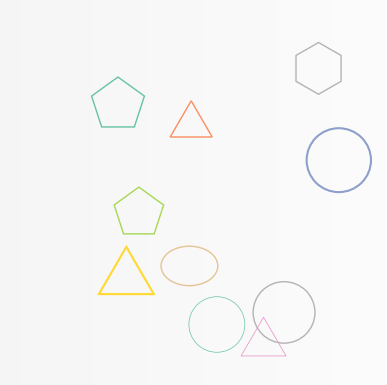[{"shape": "pentagon", "thickness": 1, "radius": 0.36, "center": [0.304, 0.728]}, {"shape": "circle", "thickness": 0.5, "radius": 0.36, "center": [0.56, 0.157]}, {"shape": "triangle", "thickness": 1, "radius": 0.31, "center": [0.493, 0.675]}, {"shape": "circle", "thickness": 1.5, "radius": 0.42, "center": [0.874, 0.584]}, {"shape": "triangle", "thickness": 0.5, "radius": 0.34, "center": [0.68, 0.109]}, {"shape": "pentagon", "thickness": 1, "radius": 0.34, "center": [0.358, 0.447]}, {"shape": "triangle", "thickness": 1.5, "radius": 0.41, "center": [0.326, 0.277]}, {"shape": "oval", "thickness": 1, "radius": 0.37, "center": [0.489, 0.309]}, {"shape": "hexagon", "thickness": 1, "radius": 0.34, "center": [0.822, 0.822]}, {"shape": "circle", "thickness": 1, "radius": 0.4, "center": [0.733, 0.189]}]